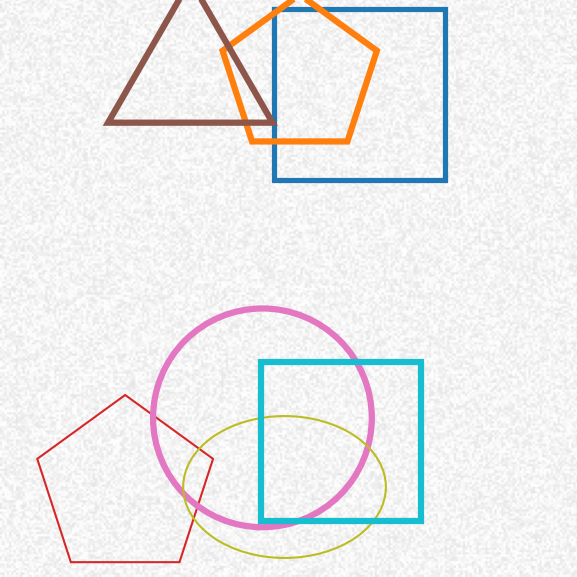[{"shape": "square", "thickness": 2.5, "radius": 0.74, "center": [0.622, 0.835]}, {"shape": "pentagon", "thickness": 3, "radius": 0.7, "center": [0.519, 0.868]}, {"shape": "pentagon", "thickness": 1, "radius": 0.8, "center": [0.217, 0.155]}, {"shape": "triangle", "thickness": 3, "radius": 0.82, "center": [0.33, 0.869]}, {"shape": "circle", "thickness": 3, "radius": 0.95, "center": [0.454, 0.276]}, {"shape": "oval", "thickness": 1, "radius": 0.88, "center": [0.493, 0.156]}, {"shape": "square", "thickness": 3, "radius": 0.69, "center": [0.591, 0.234]}]